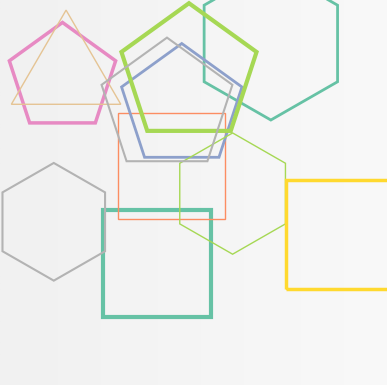[{"shape": "hexagon", "thickness": 2, "radius": 0.99, "center": [0.699, 0.887]}, {"shape": "square", "thickness": 3, "radius": 0.7, "center": [0.406, 0.315]}, {"shape": "square", "thickness": 1, "radius": 0.69, "center": [0.442, 0.568]}, {"shape": "pentagon", "thickness": 2, "radius": 0.82, "center": [0.469, 0.724]}, {"shape": "pentagon", "thickness": 2.5, "radius": 0.72, "center": [0.161, 0.797]}, {"shape": "pentagon", "thickness": 3, "radius": 0.92, "center": [0.488, 0.808]}, {"shape": "hexagon", "thickness": 1, "radius": 0.79, "center": [0.6, 0.497]}, {"shape": "square", "thickness": 2.5, "radius": 0.71, "center": [0.879, 0.391]}, {"shape": "triangle", "thickness": 1, "radius": 0.82, "center": [0.171, 0.811]}, {"shape": "pentagon", "thickness": 1.5, "radius": 0.89, "center": [0.431, 0.725]}, {"shape": "hexagon", "thickness": 1.5, "radius": 0.76, "center": [0.139, 0.424]}]